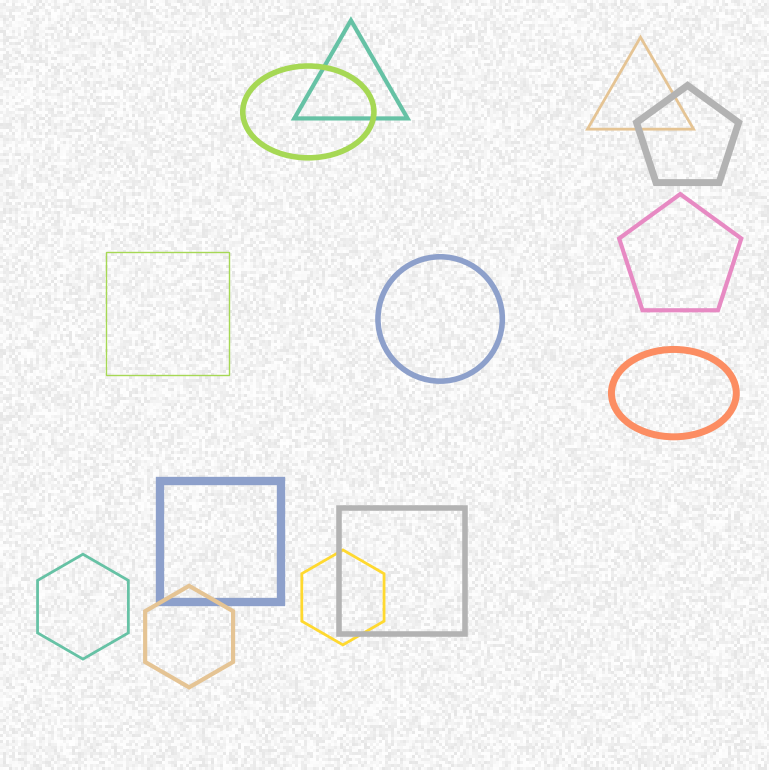[{"shape": "hexagon", "thickness": 1, "radius": 0.34, "center": [0.108, 0.212]}, {"shape": "triangle", "thickness": 1.5, "radius": 0.42, "center": [0.456, 0.889]}, {"shape": "oval", "thickness": 2.5, "radius": 0.41, "center": [0.875, 0.489]}, {"shape": "square", "thickness": 3, "radius": 0.39, "center": [0.286, 0.296]}, {"shape": "circle", "thickness": 2, "radius": 0.4, "center": [0.572, 0.586]}, {"shape": "pentagon", "thickness": 1.5, "radius": 0.42, "center": [0.883, 0.665]}, {"shape": "square", "thickness": 0.5, "radius": 0.4, "center": [0.218, 0.593]}, {"shape": "oval", "thickness": 2, "radius": 0.43, "center": [0.4, 0.855]}, {"shape": "hexagon", "thickness": 1, "radius": 0.31, "center": [0.445, 0.224]}, {"shape": "hexagon", "thickness": 1.5, "radius": 0.33, "center": [0.246, 0.173]}, {"shape": "triangle", "thickness": 1, "radius": 0.4, "center": [0.832, 0.872]}, {"shape": "square", "thickness": 2, "radius": 0.41, "center": [0.522, 0.258]}, {"shape": "pentagon", "thickness": 2.5, "radius": 0.35, "center": [0.893, 0.819]}]